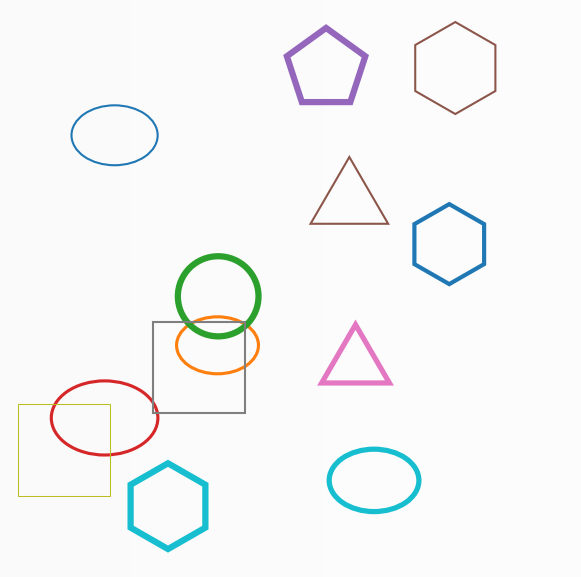[{"shape": "hexagon", "thickness": 2, "radius": 0.35, "center": [0.773, 0.576]}, {"shape": "oval", "thickness": 1, "radius": 0.37, "center": [0.197, 0.765]}, {"shape": "oval", "thickness": 1.5, "radius": 0.35, "center": [0.374, 0.401]}, {"shape": "circle", "thickness": 3, "radius": 0.35, "center": [0.375, 0.486]}, {"shape": "oval", "thickness": 1.5, "radius": 0.46, "center": [0.18, 0.275]}, {"shape": "pentagon", "thickness": 3, "radius": 0.35, "center": [0.561, 0.88]}, {"shape": "hexagon", "thickness": 1, "radius": 0.4, "center": [0.783, 0.881]}, {"shape": "triangle", "thickness": 1, "radius": 0.39, "center": [0.601, 0.65]}, {"shape": "triangle", "thickness": 2.5, "radius": 0.34, "center": [0.612, 0.37]}, {"shape": "square", "thickness": 1, "radius": 0.39, "center": [0.342, 0.364]}, {"shape": "square", "thickness": 0.5, "radius": 0.4, "center": [0.11, 0.22]}, {"shape": "oval", "thickness": 2.5, "radius": 0.39, "center": [0.644, 0.167]}, {"shape": "hexagon", "thickness": 3, "radius": 0.37, "center": [0.289, 0.123]}]